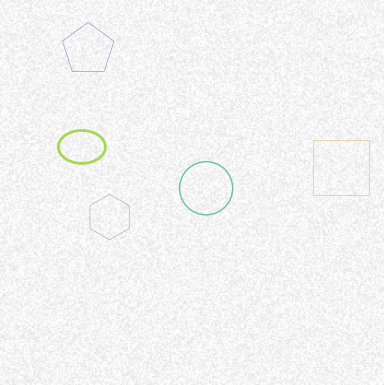[{"shape": "circle", "thickness": 1, "radius": 0.34, "center": [0.535, 0.511]}, {"shape": "pentagon", "thickness": 0.5, "radius": 0.35, "center": [0.229, 0.871]}, {"shape": "oval", "thickness": 2, "radius": 0.31, "center": [0.213, 0.618]}, {"shape": "square", "thickness": 0.5, "radius": 0.36, "center": [0.886, 0.565]}, {"shape": "hexagon", "thickness": 0.5, "radius": 0.3, "center": [0.285, 0.436]}]